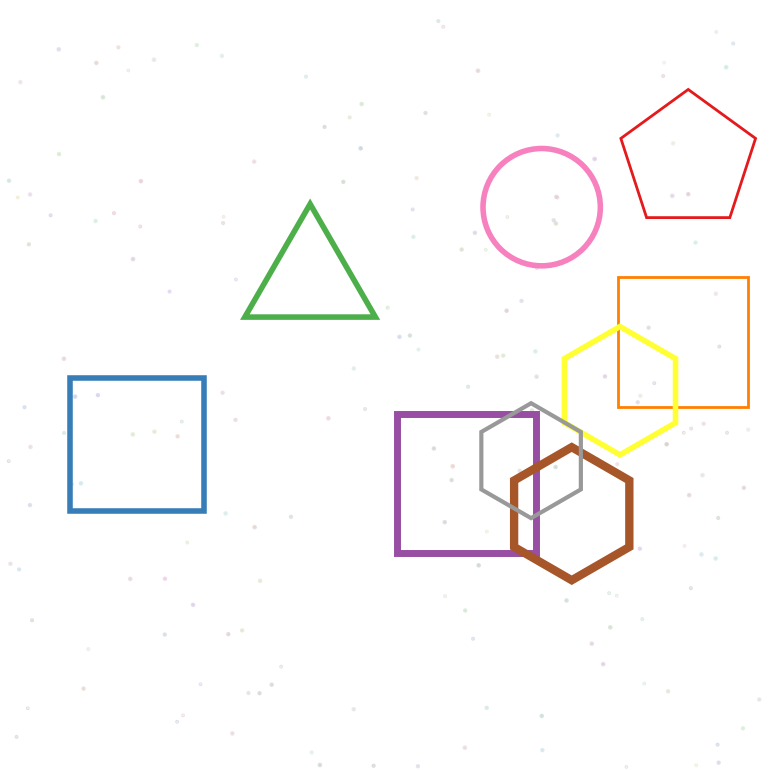[{"shape": "pentagon", "thickness": 1, "radius": 0.46, "center": [0.894, 0.792]}, {"shape": "square", "thickness": 2, "radius": 0.43, "center": [0.178, 0.422]}, {"shape": "triangle", "thickness": 2, "radius": 0.49, "center": [0.403, 0.637]}, {"shape": "square", "thickness": 2.5, "radius": 0.45, "center": [0.606, 0.372]}, {"shape": "square", "thickness": 1, "radius": 0.42, "center": [0.887, 0.556]}, {"shape": "hexagon", "thickness": 2, "radius": 0.42, "center": [0.805, 0.493]}, {"shape": "hexagon", "thickness": 3, "radius": 0.43, "center": [0.743, 0.333]}, {"shape": "circle", "thickness": 2, "radius": 0.38, "center": [0.703, 0.731]}, {"shape": "hexagon", "thickness": 1.5, "radius": 0.37, "center": [0.69, 0.402]}]